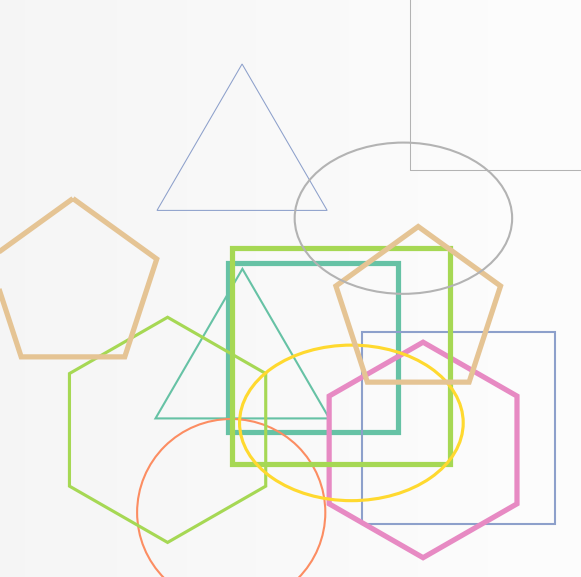[{"shape": "square", "thickness": 2.5, "radius": 0.73, "center": [0.539, 0.397]}, {"shape": "triangle", "thickness": 1, "radius": 0.86, "center": [0.417, 0.361]}, {"shape": "circle", "thickness": 1, "radius": 0.81, "center": [0.398, 0.112]}, {"shape": "triangle", "thickness": 0.5, "radius": 0.85, "center": [0.416, 0.719]}, {"shape": "square", "thickness": 1, "radius": 0.83, "center": [0.788, 0.257]}, {"shape": "hexagon", "thickness": 2.5, "radius": 0.93, "center": [0.728, 0.22]}, {"shape": "square", "thickness": 2.5, "radius": 0.94, "center": [0.586, 0.383]}, {"shape": "hexagon", "thickness": 1.5, "radius": 0.97, "center": [0.288, 0.255]}, {"shape": "oval", "thickness": 1.5, "radius": 0.96, "center": [0.605, 0.267]}, {"shape": "pentagon", "thickness": 2.5, "radius": 0.74, "center": [0.72, 0.458]}, {"shape": "pentagon", "thickness": 2.5, "radius": 0.76, "center": [0.126, 0.504]}, {"shape": "oval", "thickness": 1, "radius": 0.94, "center": [0.694, 0.621]}, {"shape": "square", "thickness": 0.5, "radius": 0.78, "center": [0.861, 0.86]}]